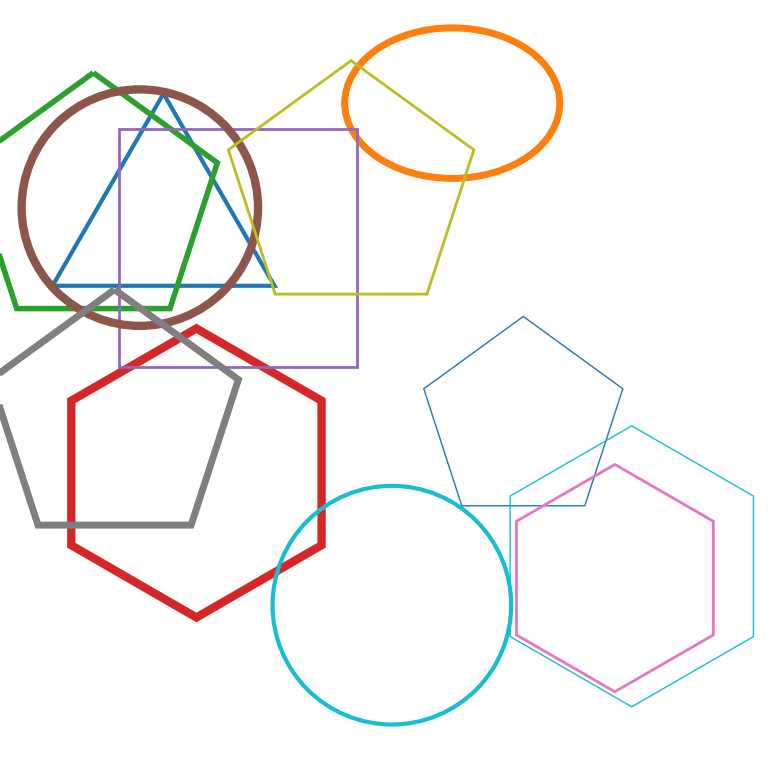[{"shape": "pentagon", "thickness": 0.5, "radius": 0.68, "center": [0.68, 0.453]}, {"shape": "triangle", "thickness": 1.5, "radius": 0.83, "center": [0.212, 0.712]}, {"shape": "oval", "thickness": 2.5, "radius": 0.7, "center": [0.587, 0.866]}, {"shape": "pentagon", "thickness": 2, "radius": 0.85, "center": [0.121, 0.736]}, {"shape": "hexagon", "thickness": 3, "radius": 0.94, "center": [0.255, 0.386]}, {"shape": "square", "thickness": 1, "radius": 0.77, "center": [0.309, 0.678]}, {"shape": "circle", "thickness": 3, "radius": 0.77, "center": [0.182, 0.73]}, {"shape": "hexagon", "thickness": 1, "radius": 0.74, "center": [0.799, 0.249]}, {"shape": "pentagon", "thickness": 2.5, "radius": 0.85, "center": [0.149, 0.455]}, {"shape": "pentagon", "thickness": 1, "radius": 0.84, "center": [0.456, 0.754]}, {"shape": "hexagon", "thickness": 0.5, "radius": 0.91, "center": [0.82, 0.265]}, {"shape": "circle", "thickness": 1.5, "radius": 0.77, "center": [0.509, 0.214]}]